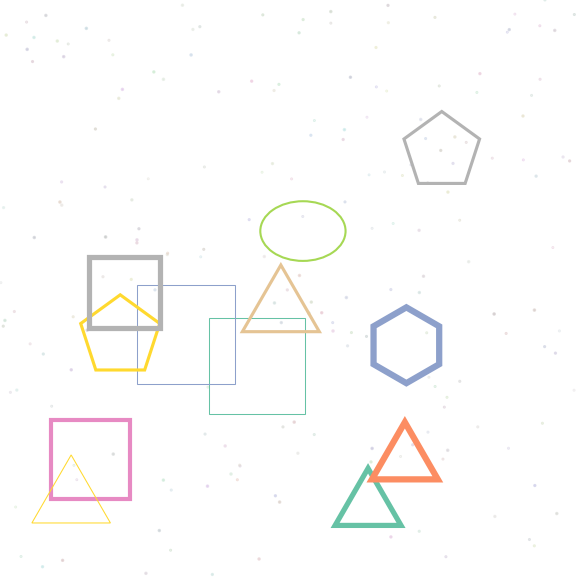[{"shape": "square", "thickness": 0.5, "radius": 0.42, "center": [0.445, 0.365]}, {"shape": "triangle", "thickness": 2.5, "radius": 0.33, "center": [0.637, 0.122]}, {"shape": "triangle", "thickness": 3, "radius": 0.33, "center": [0.701, 0.202]}, {"shape": "square", "thickness": 0.5, "radius": 0.43, "center": [0.322, 0.42]}, {"shape": "hexagon", "thickness": 3, "radius": 0.33, "center": [0.704, 0.401]}, {"shape": "square", "thickness": 2, "radius": 0.34, "center": [0.157, 0.203]}, {"shape": "oval", "thickness": 1, "radius": 0.37, "center": [0.525, 0.599]}, {"shape": "pentagon", "thickness": 1.5, "radius": 0.36, "center": [0.208, 0.417]}, {"shape": "triangle", "thickness": 0.5, "radius": 0.39, "center": [0.123, 0.133]}, {"shape": "triangle", "thickness": 1.5, "radius": 0.38, "center": [0.486, 0.463]}, {"shape": "pentagon", "thickness": 1.5, "radius": 0.34, "center": [0.765, 0.737]}, {"shape": "square", "thickness": 2.5, "radius": 0.31, "center": [0.216, 0.493]}]